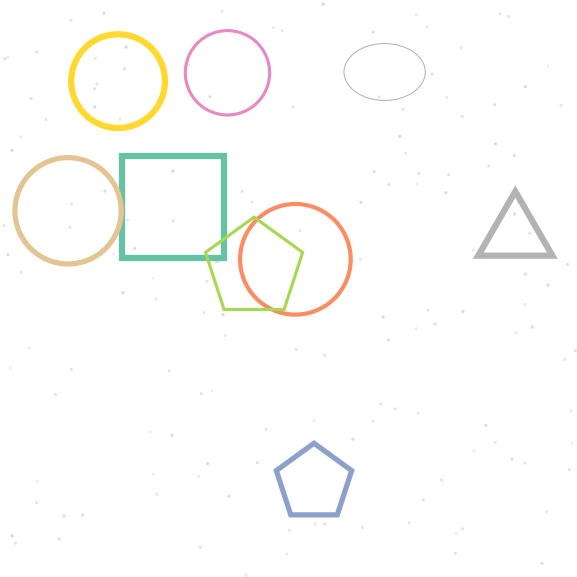[{"shape": "square", "thickness": 3, "radius": 0.44, "center": [0.299, 0.64]}, {"shape": "circle", "thickness": 2, "radius": 0.48, "center": [0.511, 0.55]}, {"shape": "pentagon", "thickness": 2.5, "radius": 0.34, "center": [0.544, 0.163]}, {"shape": "circle", "thickness": 1.5, "radius": 0.37, "center": [0.394, 0.873]}, {"shape": "pentagon", "thickness": 1.5, "radius": 0.44, "center": [0.44, 0.535]}, {"shape": "circle", "thickness": 3, "radius": 0.41, "center": [0.204, 0.859]}, {"shape": "circle", "thickness": 2.5, "radius": 0.46, "center": [0.118, 0.634]}, {"shape": "oval", "thickness": 0.5, "radius": 0.35, "center": [0.666, 0.874]}, {"shape": "triangle", "thickness": 3, "radius": 0.37, "center": [0.892, 0.594]}]